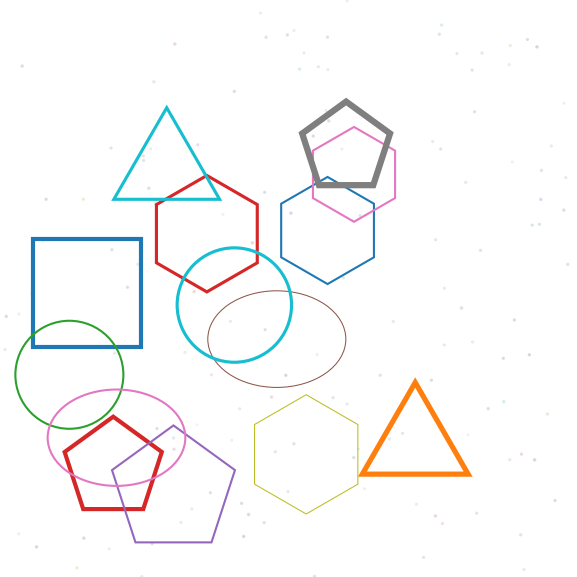[{"shape": "square", "thickness": 2, "radius": 0.47, "center": [0.151, 0.492]}, {"shape": "hexagon", "thickness": 1, "radius": 0.46, "center": [0.567, 0.6]}, {"shape": "triangle", "thickness": 2.5, "radius": 0.53, "center": [0.719, 0.231]}, {"shape": "circle", "thickness": 1, "radius": 0.47, "center": [0.12, 0.35]}, {"shape": "pentagon", "thickness": 2, "radius": 0.44, "center": [0.196, 0.189]}, {"shape": "hexagon", "thickness": 1.5, "radius": 0.5, "center": [0.358, 0.594]}, {"shape": "pentagon", "thickness": 1, "radius": 0.56, "center": [0.3, 0.151]}, {"shape": "oval", "thickness": 0.5, "radius": 0.6, "center": [0.479, 0.412]}, {"shape": "hexagon", "thickness": 1, "radius": 0.41, "center": [0.613, 0.697]}, {"shape": "oval", "thickness": 1, "radius": 0.6, "center": [0.202, 0.241]}, {"shape": "pentagon", "thickness": 3, "radius": 0.4, "center": [0.599, 0.743]}, {"shape": "hexagon", "thickness": 0.5, "radius": 0.52, "center": [0.53, 0.212]}, {"shape": "circle", "thickness": 1.5, "radius": 0.5, "center": [0.406, 0.471]}, {"shape": "triangle", "thickness": 1.5, "radius": 0.53, "center": [0.289, 0.707]}]